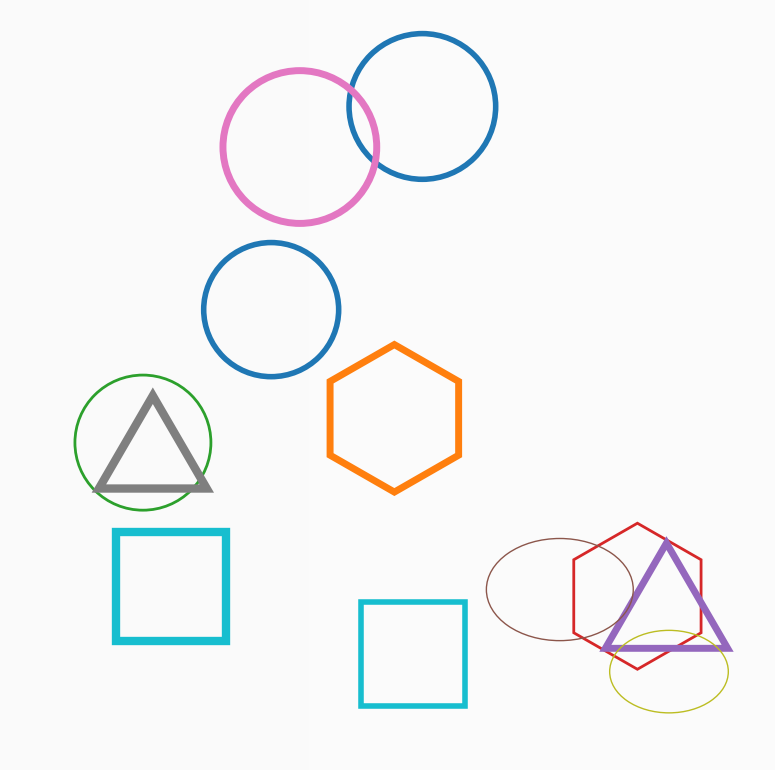[{"shape": "circle", "thickness": 2, "radius": 0.44, "center": [0.35, 0.598]}, {"shape": "circle", "thickness": 2, "radius": 0.47, "center": [0.545, 0.862]}, {"shape": "hexagon", "thickness": 2.5, "radius": 0.48, "center": [0.509, 0.457]}, {"shape": "circle", "thickness": 1, "radius": 0.44, "center": [0.184, 0.425]}, {"shape": "hexagon", "thickness": 1, "radius": 0.47, "center": [0.822, 0.226]}, {"shape": "triangle", "thickness": 2.5, "radius": 0.46, "center": [0.86, 0.204]}, {"shape": "oval", "thickness": 0.5, "radius": 0.47, "center": [0.722, 0.234]}, {"shape": "circle", "thickness": 2.5, "radius": 0.5, "center": [0.387, 0.809]}, {"shape": "triangle", "thickness": 3, "radius": 0.4, "center": [0.197, 0.406]}, {"shape": "oval", "thickness": 0.5, "radius": 0.38, "center": [0.863, 0.128]}, {"shape": "square", "thickness": 3, "radius": 0.35, "center": [0.22, 0.238]}, {"shape": "square", "thickness": 2, "radius": 0.34, "center": [0.533, 0.15]}]